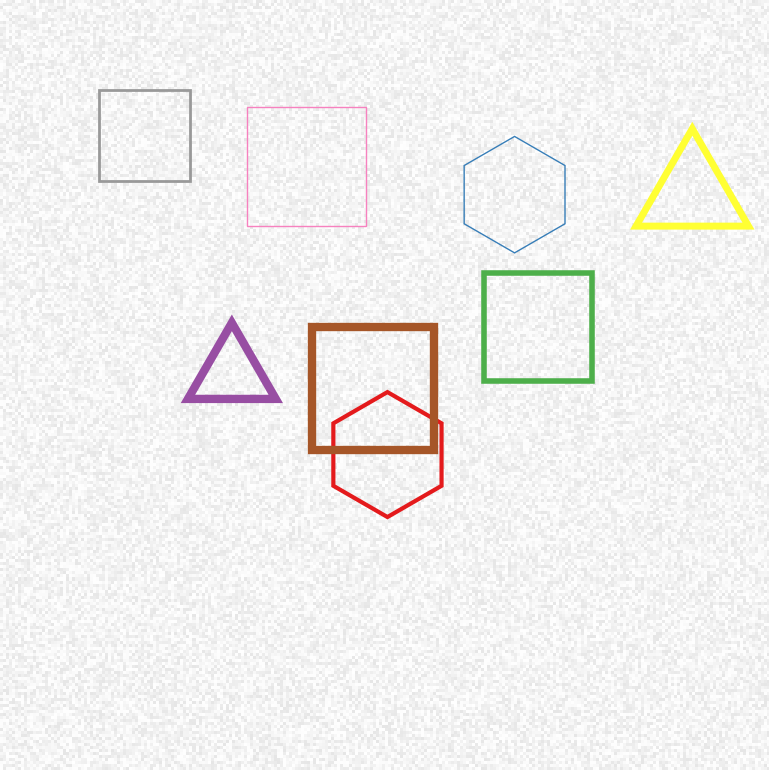[{"shape": "hexagon", "thickness": 1.5, "radius": 0.41, "center": [0.503, 0.41]}, {"shape": "hexagon", "thickness": 0.5, "radius": 0.38, "center": [0.668, 0.747]}, {"shape": "square", "thickness": 2, "radius": 0.35, "center": [0.699, 0.576]}, {"shape": "triangle", "thickness": 3, "radius": 0.33, "center": [0.301, 0.515]}, {"shape": "triangle", "thickness": 2.5, "radius": 0.42, "center": [0.899, 0.748]}, {"shape": "square", "thickness": 3, "radius": 0.4, "center": [0.484, 0.495]}, {"shape": "square", "thickness": 0.5, "radius": 0.39, "center": [0.398, 0.783]}, {"shape": "square", "thickness": 1, "radius": 0.29, "center": [0.188, 0.824]}]